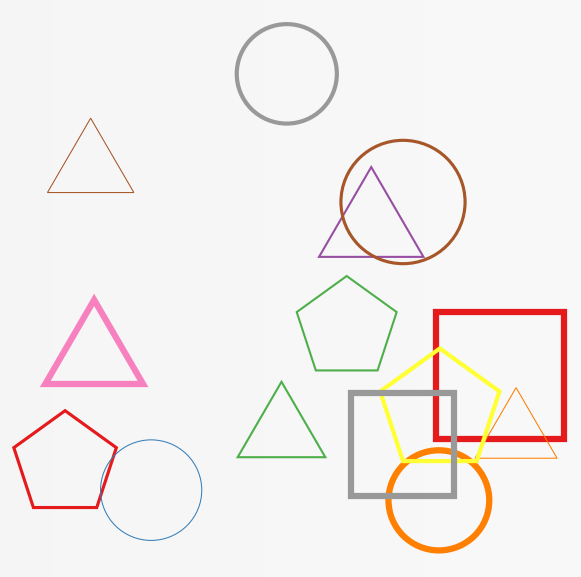[{"shape": "square", "thickness": 3, "radius": 0.55, "center": [0.86, 0.349]}, {"shape": "pentagon", "thickness": 1.5, "radius": 0.46, "center": [0.112, 0.195]}, {"shape": "circle", "thickness": 0.5, "radius": 0.44, "center": [0.26, 0.15]}, {"shape": "pentagon", "thickness": 1, "radius": 0.45, "center": [0.596, 0.431]}, {"shape": "triangle", "thickness": 1, "radius": 0.44, "center": [0.484, 0.251]}, {"shape": "triangle", "thickness": 1, "radius": 0.52, "center": [0.639, 0.606]}, {"shape": "triangle", "thickness": 0.5, "radius": 0.41, "center": [0.888, 0.246]}, {"shape": "circle", "thickness": 3, "radius": 0.43, "center": [0.755, 0.133]}, {"shape": "pentagon", "thickness": 2, "radius": 0.54, "center": [0.757, 0.288]}, {"shape": "triangle", "thickness": 0.5, "radius": 0.43, "center": [0.156, 0.709]}, {"shape": "circle", "thickness": 1.5, "radius": 0.53, "center": [0.693, 0.649]}, {"shape": "triangle", "thickness": 3, "radius": 0.49, "center": [0.162, 0.383]}, {"shape": "square", "thickness": 3, "radius": 0.44, "center": [0.693, 0.23]}, {"shape": "circle", "thickness": 2, "radius": 0.43, "center": [0.493, 0.871]}]